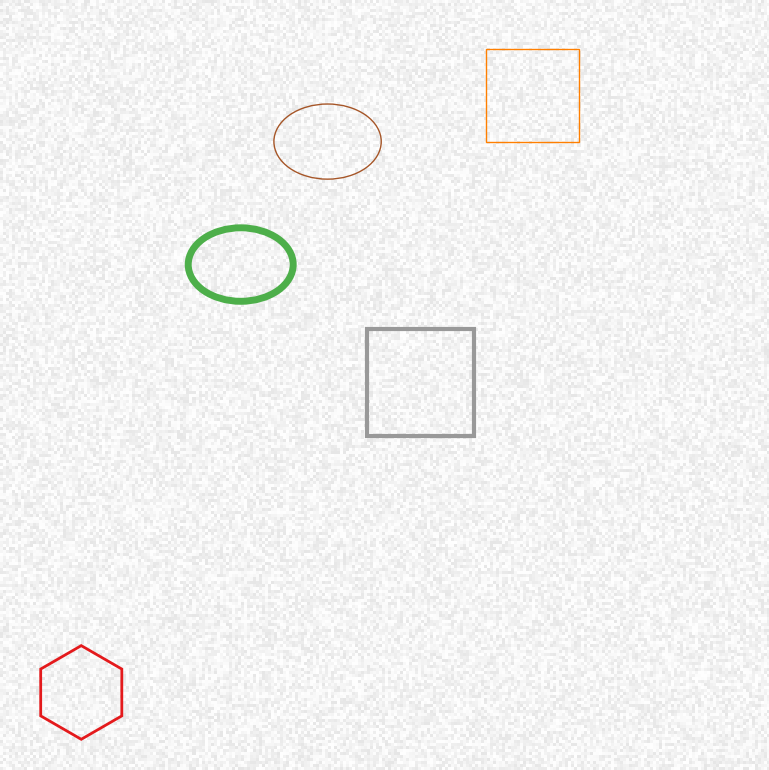[{"shape": "hexagon", "thickness": 1, "radius": 0.3, "center": [0.106, 0.101]}, {"shape": "oval", "thickness": 2.5, "radius": 0.34, "center": [0.313, 0.656]}, {"shape": "square", "thickness": 0.5, "radius": 0.3, "center": [0.691, 0.876]}, {"shape": "oval", "thickness": 0.5, "radius": 0.35, "center": [0.425, 0.816]}, {"shape": "square", "thickness": 1.5, "radius": 0.35, "center": [0.546, 0.503]}]